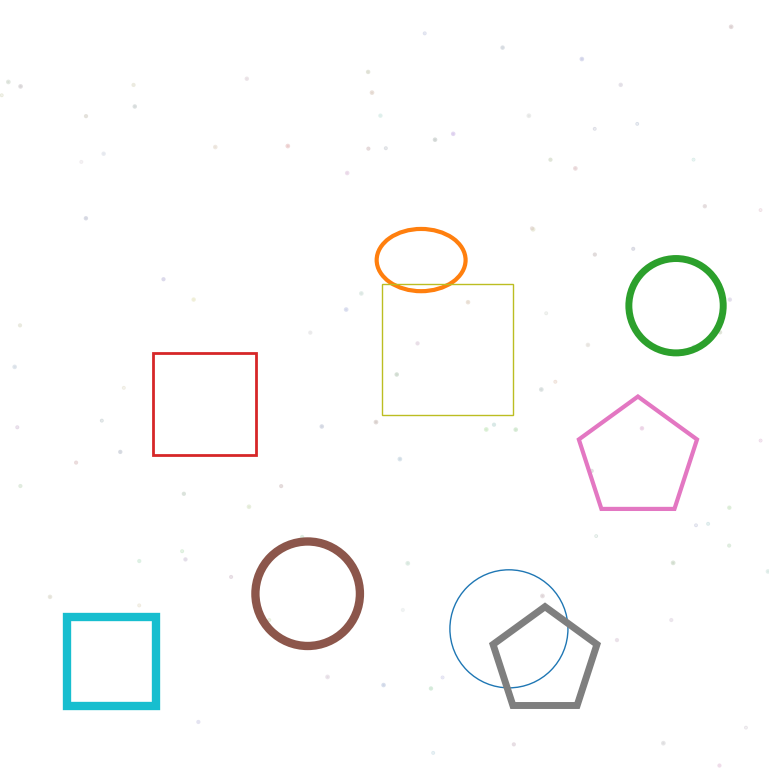[{"shape": "circle", "thickness": 0.5, "radius": 0.38, "center": [0.661, 0.183]}, {"shape": "oval", "thickness": 1.5, "radius": 0.29, "center": [0.547, 0.662]}, {"shape": "circle", "thickness": 2.5, "radius": 0.31, "center": [0.878, 0.603]}, {"shape": "square", "thickness": 1, "radius": 0.33, "center": [0.266, 0.475]}, {"shape": "circle", "thickness": 3, "radius": 0.34, "center": [0.4, 0.229]}, {"shape": "pentagon", "thickness": 1.5, "radius": 0.4, "center": [0.828, 0.404]}, {"shape": "pentagon", "thickness": 2.5, "radius": 0.35, "center": [0.708, 0.141]}, {"shape": "square", "thickness": 0.5, "radius": 0.43, "center": [0.582, 0.546]}, {"shape": "square", "thickness": 3, "radius": 0.29, "center": [0.145, 0.141]}]